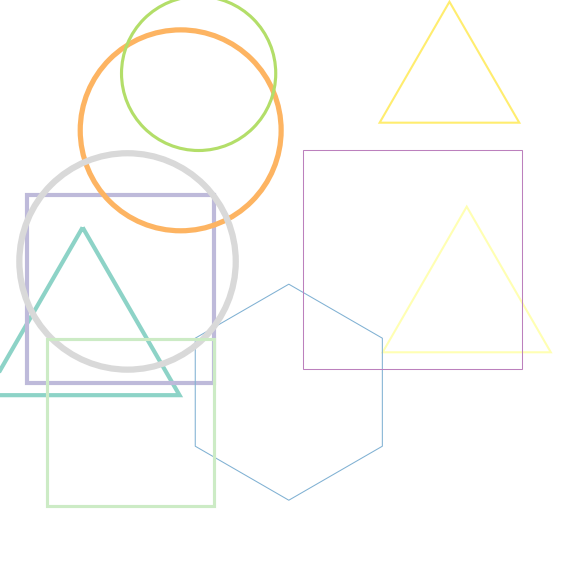[{"shape": "triangle", "thickness": 2, "radius": 0.97, "center": [0.143, 0.412]}, {"shape": "triangle", "thickness": 1, "radius": 0.84, "center": [0.808, 0.473]}, {"shape": "square", "thickness": 2, "radius": 0.81, "center": [0.209, 0.499]}, {"shape": "hexagon", "thickness": 0.5, "radius": 0.94, "center": [0.5, 0.32]}, {"shape": "circle", "thickness": 2.5, "radius": 0.87, "center": [0.313, 0.773]}, {"shape": "circle", "thickness": 1.5, "radius": 0.67, "center": [0.344, 0.872]}, {"shape": "circle", "thickness": 3, "radius": 0.94, "center": [0.221, 0.546]}, {"shape": "square", "thickness": 0.5, "radius": 0.95, "center": [0.715, 0.55]}, {"shape": "square", "thickness": 1.5, "radius": 0.72, "center": [0.227, 0.268]}, {"shape": "triangle", "thickness": 1, "radius": 0.7, "center": [0.778, 0.856]}]